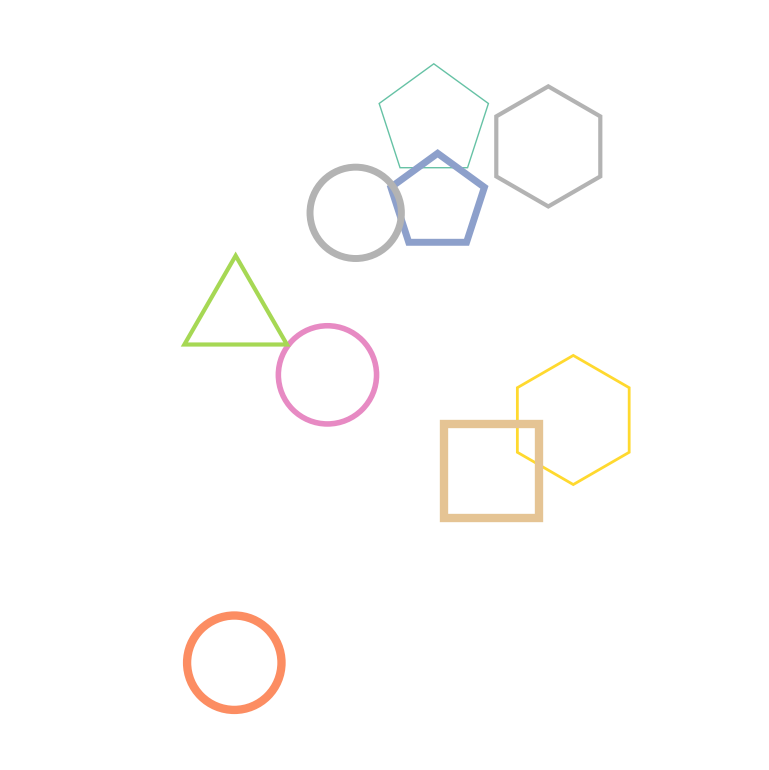[{"shape": "pentagon", "thickness": 0.5, "radius": 0.37, "center": [0.563, 0.843]}, {"shape": "circle", "thickness": 3, "radius": 0.31, "center": [0.304, 0.139]}, {"shape": "pentagon", "thickness": 2.5, "radius": 0.32, "center": [0.568, 0.737]}, {"shape": "circle", "thickness": 2, "radius": 0.32, "center": [0.425, 0.513]}, {"shape": "triangle", "thickness": 1.5, "radius": 0.38, "center": [0.306, 0.591]}, {"shape": "hexagon", "thickness": 1, "radius": 0.42, "center": [0.745, 0.455]}, {"shape": "square", "thickness": 3, "radius": 0.31, "center": [0.638, 0.388]}, {"shape": "circle", "thickness": 2.5, "radius": 0.3, "center": [0.462, 0.724]}, {"shape": "hexagon", "thickness": 1.5, "radius": 0.39, "center": [0.712, 0.81]}]